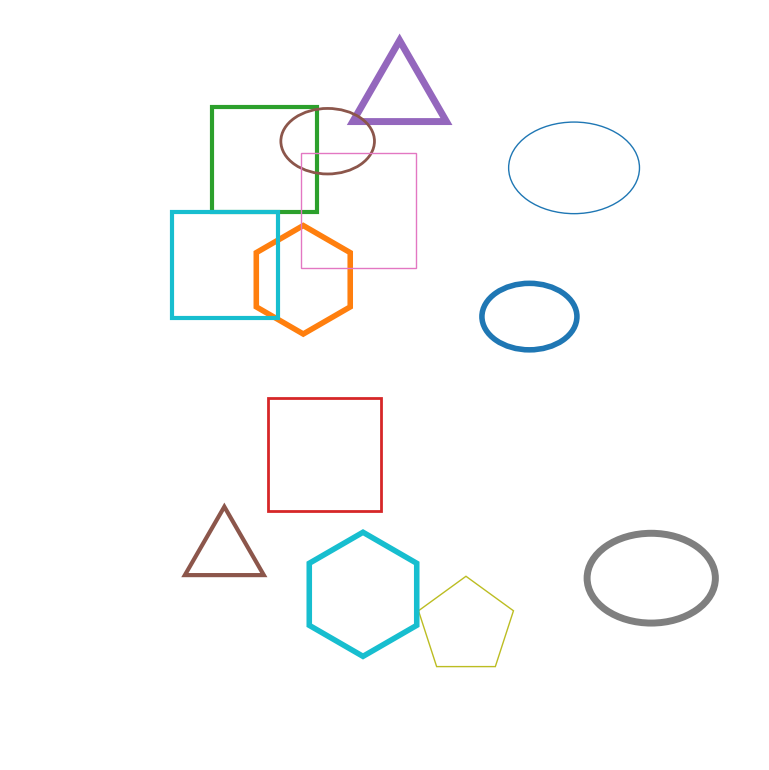[{"shape": "oval", "thickness": 2, "radius": 0.31, "center": [0.688, 0.589]}, {"shape": "oval", "thickness": 0.5, "radius": 0.42, "center": [0.746, 0.782]}, {"shape": "hexagon", "thickness": 2, "radius": 0.35, "center": [0.394, 0.637]}, {"shape": "square", "thickness": 1.5, "radius": 0.34, "center": [0.343, 0.793]}, {"shape": "square", "thickness": 1, "radius": 0.37, "center": [0.421, 0.409]}, {"shape": "triangle", "thickness": 2.5, "radius": 0.35, "center": [0.519, 0.877]}, {"shape": "oval", "thickness": 1, "radius": 0.3, "center": [0.426, 0.817]}, {"shape": "triangle", "thickness": 1.5, "radius": 0.3, "center": [0.291, 0.283]}, {"shape": "square", "thickness": 0.5, "radius": 0.37, "center": [0.465, 0.727]}, {"shape": "oval", "thickness": 2.5, "radius": 0.42, "center": [0.846, 0.249]}, {"shape": "pentagon", "thickness": 0.5, "radius": 0.32, "center": [0.605, 0.187]}, {"shape": "hexagon", "thickness": 2, "radius": 0.4, "center": [0.471, 0.228]}, {"shape": "square", "thickness": 1.5, "radius": 0.35, "center": [0.292, 0.656]}]